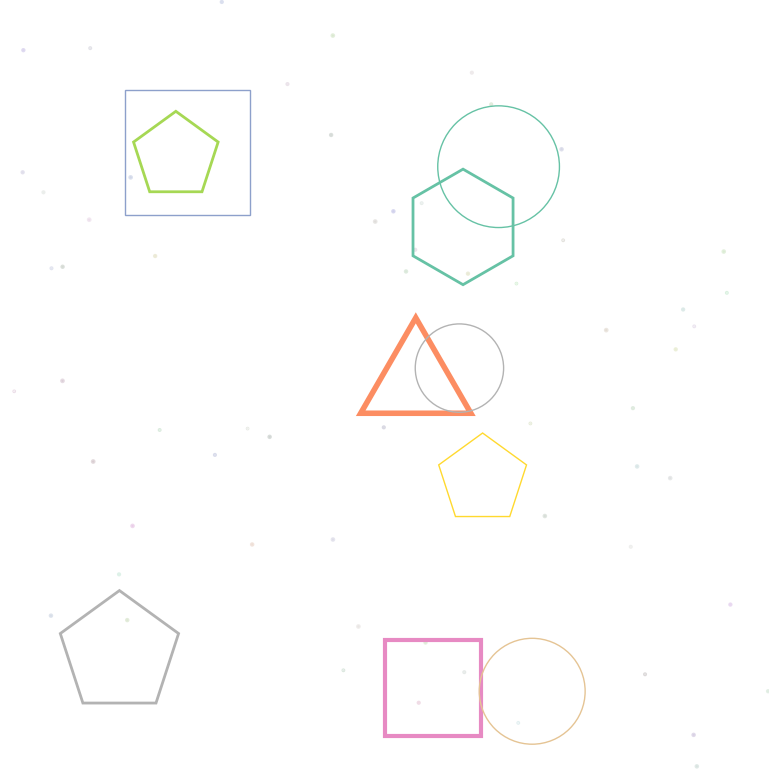[{"shape": "hexagon", "thickness": 1, "radius": 0.38, "center": [0.601, 0.705]}, {"shape": "circle", "thickness": 0.5, "radius": 0.4, "center": [0.648, 0.784]}, {"shape": "triangle", "thickness": 2, "radius": 0.41, "center": [0.54, 0.505]}, {"shape": "square", "thickness": 0.5, "radius": 0.41, "center": [0.244, 0.802]}, {"shape": "square", "thickness": 1.5, "radius": 0.31, "center": [0.563, 0.107]}, {"shape": "pentagon", "thickness": 1, "radius": 0.29, "center": [0.228, 0.798]}, {"shape": "pentagon", "thickness": 0.5, "radius": 0.3, "center": [0.627, 0.378]}, {"shape": "circle", "thickness": 0.5, "radius": 0.34, "center": [0.691, 0.102]}, {"shape": "pentagon", "thickness": 1, "radius": 0.4, "center": [0.155, 0.152]}, {"shape": "circle", "thickness": 0.5, "radius": 0.29, "center": [0.597, 0.522]}]